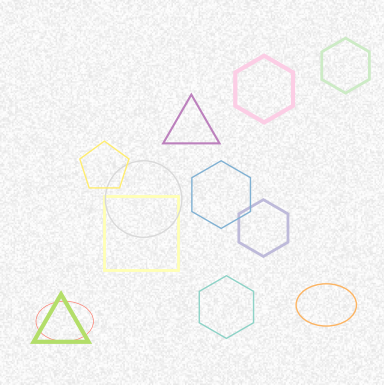[{"shape": "hexagon", "thickness": 1, "radius": 0.41, "center": [0.588, 0.202]}, {"shape": "square", "thickness": 2, "radius": 0.48, "center": [0.367, 0.394]}, {"shape": "hexagon", "thickness": 2, "radius": 0.37, "center": [0.684, 0.408]}, {"shape": "oval", "thickness": 0.5, "radius": 0.37, "center": [0.168, 0.165]}, {"shape": "hexagon", "thickness": 1, "radius": 0.44, "center": [0.574, 0.495]}, {"shape": "oval", "thickness": 1, "radius": 0.39, "center": [0.848, 0.208]}, {"shape": "triangle", "thickness": 3, "radius": 0.41, "center": [0.159, 0.153]}, {"shape": "hexagon", "thickness": 3, "radius": 0.43, "center": [0.686, 0.769]}, {"shape": "circle", "thickness": 1, "radius": 0.5, "center": [0.373, 0.483]}, {"shape": "triangle", "thickness": 1.5, "radius": 0.42, "center": [0.497, 0.67]}, {"shape": "hexagon", "thickness": 2, "radius": 0.36, "center": [0.898, 0.83]}, {"shape": "pentagon", "thickness": 1, "radius": 0.34, "center": [0.271, 0.566]}]